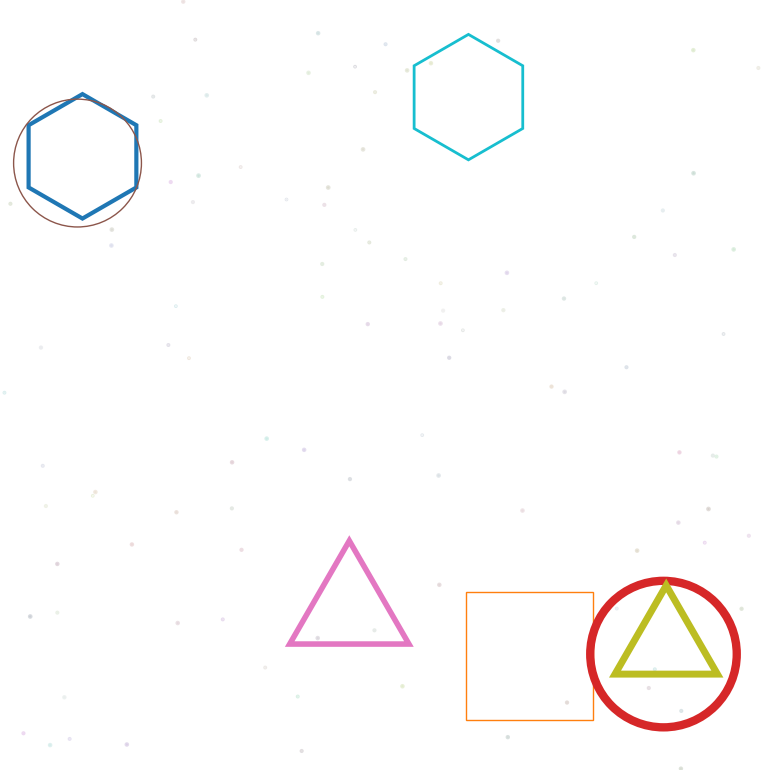[{"shape": "hexagon", "thickness": 1.5, "radius": 0.4, "center": [0.107, 0.797]}, {"shape": "square", "thickness": 0.5, "radius": 0.41, "center": [0.688, 0.148]}, {"shape": "circle", "thickness": 3, "radius": 0.48, "center": [0.862, 0.151]}, {"shape": "circle", "thickness": 0.5, "radius": 0.42, "center": [0.101, 0.788]}, {"shape": "triangle", "thickness": 2, "radius": 0.45, "center": [0.454, 0.208]}, {"shape": "triangle", "thickness": 2.5, "radius": 0.38, "center": [0.865, 0.163]}, {"shape": "hexagon", "thickness": 1, "radius": 0.41, "center": [0.608, 0.874]}]